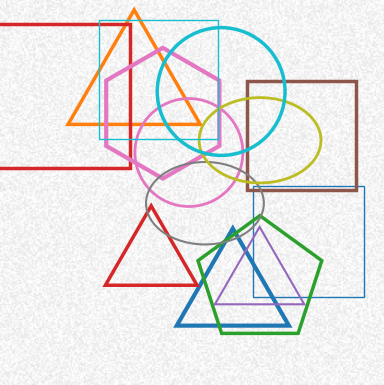[{"shape": "square", "thickness": 1, "radius": 0.72, "center": [0.802, 0.373]}, {"shape": "triangle", "thickness": 3, "radius": 0.84, "center": [0.605, 0.238]}, {"shape": "triangle", "thickness": 2.5, "radius": 0.99, "center": [0.348, 0.776]}, {"shape": "pentagon", "thickness": 2.5, "radius": 0.85, "center": [0.675, 0.271]}, {"shape": "triangle", "thickness": 2.5, "radius": 0.69, "center": [0.393, 0.328]}, {"shape": "square", "thickness": 2.5, "radius": 0.94, "center": [0.149, 0.751]}, {"shape": "triangle", "thickness": 1.5, "radius": 0.67, "center": [0.674, 0.277]}, {"shape": "square", "thickness": 2.5, "radius": 0.71, "center": [0.782, 0.649]}, {"shape": "circle", "thickness": 2, "radius": 0.7, "center": [0.491, 0.604]}, {"shape": "hexagon", "thickness": 3, "radius": 0.85, "center": [0.423, 0.706]}, {"shape": "oval", "thickness": 1.5, "radius": 0.76, "center": [0.532, 0.472]}, {"shape": "oval", "thickness": 2, "radius": 0.79, "center": [0.675, 0.636]}, {"shape": "circle", "thickness": 2.5, "radius": 0.83, "center": [0.574, 0.762]}, {"shape": "square", "thickness": 1, "radius": 0.77, "center": [0.411, 0.794]}]